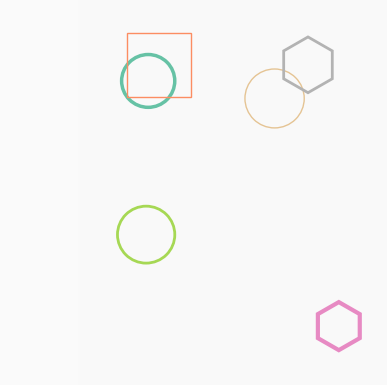[{"shape": "circle", "thickness": 2.5, "radius": 0.34, "center": [0.382, 0.79]}, {"shape": "square", "thickness": 1, "radius": 0.41, "center": [0.411, 0.831]}, {"shape": "hexagon", "thickness": 3, "radius": 0.31, "center": [0.874, 0.153]}, {"shape": "circle", "thickness": 2, "radius": 0.37, "center": [0.377, 0.391]}, {"shape": "circle", "thickness": 1, "radius": 0.38, "center": [0.709, 0.744]}, {"shape": "hexagon", "thickness": 2, "radius": 0.36, "center": [0.795, 0.832]}]